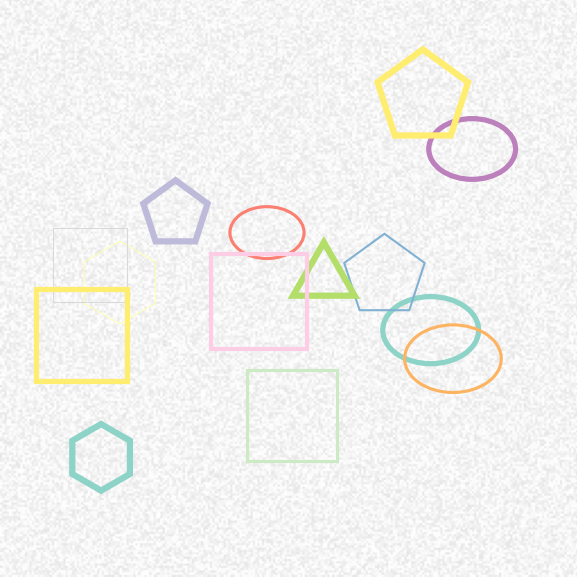[{"shape": "oval", "thickness": 2.5, "radius": 0.41, "center": [0.746, 0.427]}, {"shape": "hexagon", "thickness": 3, "radius": 0.29, "center": [0.175, 0.207]}, {"shape": "hexagon", "thickness": 0.5, "radius": 0.36, "center": [0.207, 0.51]}, {"shape": "pentagon", "thickness": 3, "radius": 0.29, "center": [0.304, 0.629]}, {"shape": "oval", "thickness": 1.5, "radius": 0.32, "center": [0.462, 0.596]}, {"shape": "pentagon", "thickness": 1, "radius": 0.37, "center": [0.666, 0.521]}, {"shape": "oval", "thickness": 1.5, "radius": 0.42, "center": [0.784, 0.378]}, {"shape": "triangle", "thickness": 3, "radius": 0.31, "center": [0.561, 0.518]}, {"shape": "square", "thickness": 2, "radius": 0.41, "center": [0.449, 0.477]}, {"shape": "square", "thickness": 0.5, "radius": 0.32, "center": [0.155, 0.541]}, {"shape": "oval", "thickness": 2.5, "radius": 0.38, "center": [0.818, 0.741]}, {"shape": "square", "thickness": 1.5, "radius": 0.39, "center": [0.506, 0.28]}, {"shape": "square", "thickness": 2.5, "radius": 0.4, "center": [0.141, 0.42]}, {"shape": "pentagon", "thickness": 3, "radius": 0.41, "center": [0.732, 0.831]}]